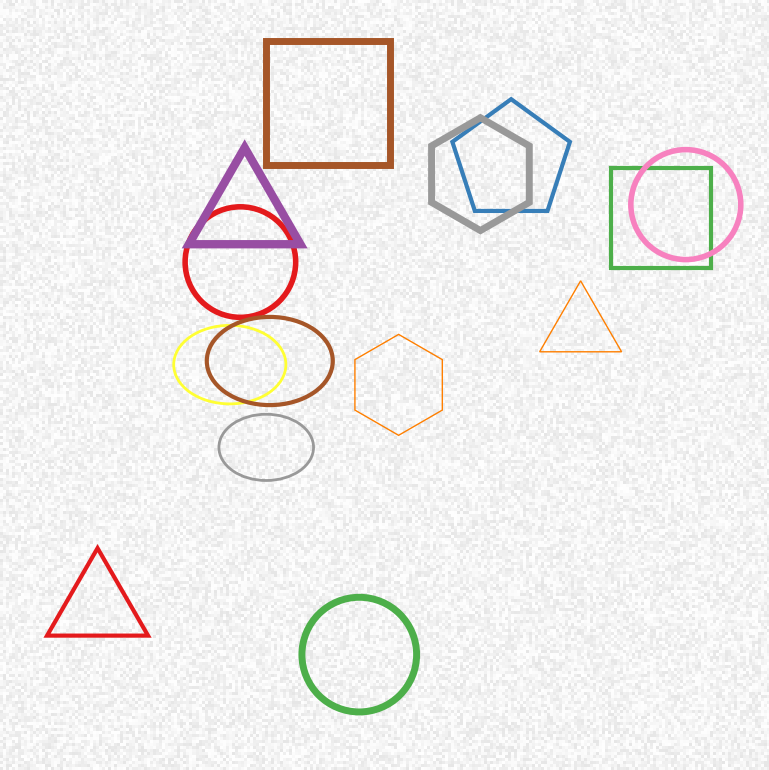[{"shape": "circle", "thickness": 2, "radius": 0.36, "center": [0.312, 0.66]}, {"shape": "triangle", "thickness": 1.5, "radius": 0.38, "center": [0.127, 0.212]}, {"shape": "pentagon", "thickness": 1.5, "radius": 0.4, "center": [0.664, 0.791]}, {"shape": "square", "thickness": 1.5, "radius": 0.33, "center": [0.859, 0.716]}, {"shape": "circle", "thickness": 2.5, "radius": 0.37, "center": [0.467, 0.15]}, {"shape": "triangle", "thickness": 3, "radius": 0.42, "center": [0.318, 0.725]}, {"shape": "hexagon", "thickness": 0.5, "radius": 0.33, "center": [0.518, 0.5]}, {"shape": "triangle", "thickness": 0.5, "radius": 0.31, "center": [0.754, 0.574]}, {"shape": "oval", "thickness": 1, "radius": 0.36, "center": [0.298, 0.526]}, {"shape": "square", "thickness": 2.5, "radius": 0.4, "center": [0.425, 0.866]}, {"shape": "oval", "thickness": 1.5, "radius": 0.41, "center": [0.35, 0.531]}, {"shape": "circle", "thickness": 2, "radius": 0.36, "center": [0.891, 0.734]}, {"shape": "hexagon", "thickness": 2.5, "radius": 0.37, "center": [0.624, 0.774]}, {"shape": "oval", "thickness": 1, "radius": 0.31, "center": [0.346, 0.419]}]